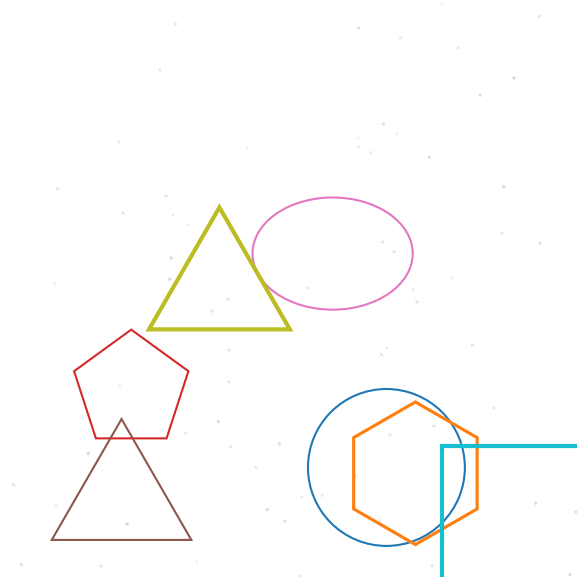[{"shape": "circle", "thickness": 1, "radius": 0.68, "center": [0.669, 0.19]}, {"shape": "hexagon", "thickness": 1.5, "radius": 0.62, "center": [0.719, 0.18]}, {"shape": "pentagon", "thickness": 1, "radius": 0.52, "center": [0.227, 0.324]}, {"shape": "triangle", "thickness": 1, "radius": 0.7, "center": [0.21, 0.134]}, {"shape": "oval", "thickness": 1, "radius": 0.69, "center": [0.576, 0.56]}, {"shape": "triangle", "thickness": 2, "radius": 0.7, "center": [0.38, 0.499]}, {"shape": "square", "thickness": 2, "radius": 0.61, "center": [0.888, 0.105]}]